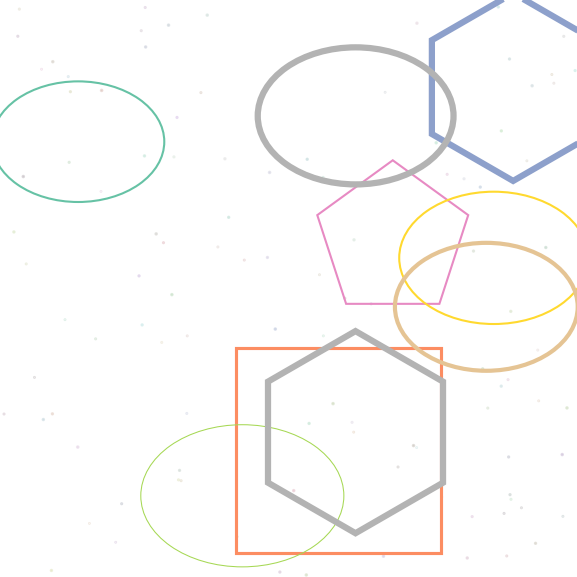[{"shape": "oval", "thickness": 1, "radius": 0.75, "center": [0.135, 0.754]}, {"shape": "square", "thickness": 1.5, "radius": 0.89, "center": [0.586, 0.219]}, {"shape": "hexagon", "thickness": 3, "radius": 0.81, "center": [0.889, 0.848]}, {"shape": "pentagon", "thickness": 1, "radius": 0.69, "center": [0.68, 0.584]}, {"shape": "oval", "thickness": 0.5, "radius": 0.88, "center": [0.42, 0.141]}, {"shape": "oval", "thickness": 1, "radius": 0.82, "center": [0.855, 0.553]}, {"shape": "oval", "thickness": 2, "radius": 0.79, "center": [0.842, 0.468]}, {"shape": "hexagon", "thickness": 3, "radius": 0.87, "center": [0.616, 0.251]}, {"shape": "oval", "thickness": 3, "radius": 0.85, "center": [0.616, 0.798]}]